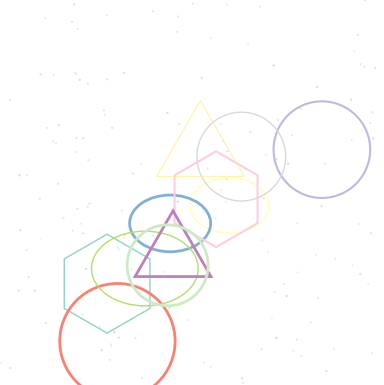[{"shape": "hexagon", "thickness": 1, "radius": 0.64, "center": [0.278, 0.263]}, {"shape": "oval", "thickness": 1, "radius": 0.51, "center": [0.596, 0.466]}, {"shape": "circle", "thickness": 1.5, "radius": 0.63, "center": [0.836, 0.611]}, {"shape": "circle", "thickness": 2, "radius": 0.75, "center": [0.305, 0.114]}, {"shape": "oval", "thickness": 2, "radius": 0.53, "center": [0.442, 0.42]}, {"shape": "oval", "thickness": 1, "radius": 0.69, "center": [0.376, 0.303]}, {"shape": "hexagon", "thickness": 1.5, "radius": 0.62, "center": [0.561, 0.483]}, {"shape": "circle", "thickness": 1, "radius": 0.58, "center": [0.627, 0.593]}, {"shape": "triangle", "thickness": 2, "radius": 0.57, "center": [0.449, 0.339]}, {"shape": "circle", "thickness": 2, "radius": 0.53, "center": [0.435, 0.311]}, {"shape": "triangle", "thickness": 0.5, "radius": 0.66, "center": [0.521, 0.608]}]